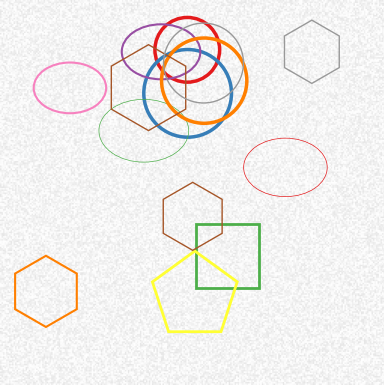[{"shape": "oval", "thickness": 0.5, "radius": 0.54, "center": [0.741, 0.565]}, {"shape": "circle", "thickness": 2.5, "radius": 0.42, "center": [0.486, 0.871]}, {"shape": "circle", "thickness": 2.5, "radius": 0.57, "center": [0.487, 0.758]}, {"shape": "oval", "thickness": 0.5, "radius": 0.58, "center": [0.374, 0.66]}, {"shape": "square", "thickness": 2, "radius": 0.41, "center": [0.591, 0.335]}, {"shape": "oval", "thickness": 1.5, "radius": 0.51, "center": [0.418, 0.865]}, {"shape": "circle", "thickness": 2.5, "radius": 0.55, "center": [0.53, 0.79]}, {"shape": "hexagon", "thickness": 1.5, "radius": 0.46, "center": [0.119, 0.243]}, {"shape": "pentagon", "thickness": 2, "radius": 0.58, "center": [0.506, 0.232]}, {"shape": "hexagon", "thickness": 1, "radius": 0.56, "center": [0.386, 0.772]}, {"shape": "hexagon", "thickness": 1, "radius": 0.44, "center": [0.5, 0.438]}, {"shape": "oval", "thickness": 1.5, "radius": 0.47, "center": [0.182, 0.772]}, {"shape": "circle", "thickness": 1, "radius": 0.52, "center": [0.529, 0.836]}, {"shape": "hexagon", "thickness": 1, "radius": 0.41, "center": [0.81, 0.866]}]